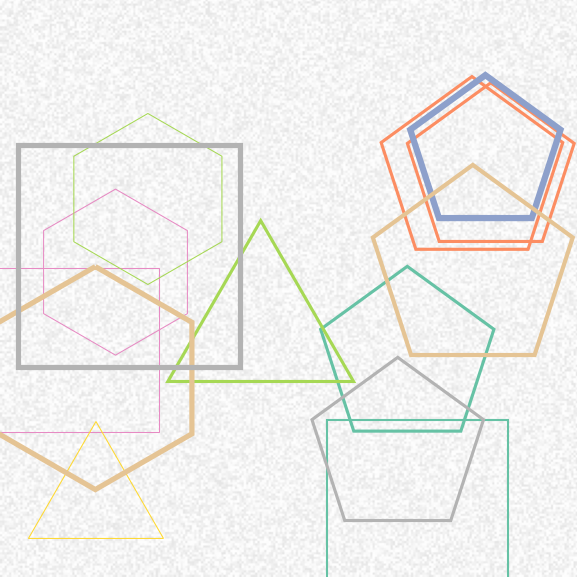[{"shape": "pentagon", "thickness": 1.5, "radius": 0.79, "center": [0.705, 0.38]}, {"shape": "square", "thickness": 1, "radius": 0.79, "center": [0.723, 0.115]}, {"shape": "pentagon", "thickness": 1.5, "radius": 0.83, "center": [0.817, 0.701]}, {"shape": "pentagon", "thickness": 1.5, "radius": 0.76, "center": [0.85, 0.704]}, {"shape": "pentagon", "thickness": 3, "radius": 0.68, "center": [0.84, 0.732]}, {"shape": "hexagon", "thickness": 0.5, "radius": 0.72, "center": [0.2, 0.528]}, {"shape": "square", "thickness": 0.5, "radius": 0.71, "center": [0.134, 0.393]}, {"shape": "hexagon", "thickness": 0.5, "radius": 0.74, "center": [0.256, 0.655]}, {"shape": "triangle", "thickness": 1.5, "radius": 0.93, "center": [0.451, 0.431]}, {"shape": "triangle", "thickness": 0.5, "radius": 0.67, "center": [0.166, 0.134]}, {"shape": "pentagon", "thickness": 2, "radius": 0.91, "center": [0.819, 0.532]}, {"shape": "hexagon", "thickness": 2.5, "radius": 0.97, "center": [0.165, 0.344]}, {"shape": "square", "thickness": 2.5, "radius": 0.96, "center": [0.223, 0.556]}, {"shape": "pentagon", "thickness": 1.5, "radius": 0.78, "center": [0.689, 0.224]}]